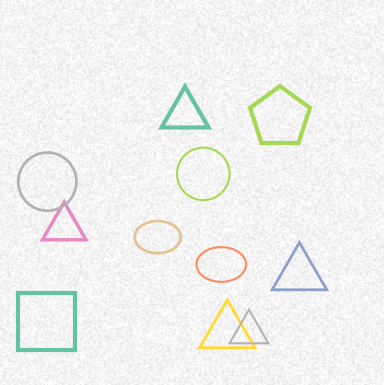[{"shape": "triangle", "thickness": 3, "radius": 0.35, "center": [0.481, 0.704]}, {"shape": "square", "thickness": 3, "radius": 0.37, "center": [0.121, 0.164]}, {"shape": "oval", "thickness": 1.5, "radius": 0.32, "center": [0.575, 0.313]}, {"shape": "triangle", "thickness": 2, "radius": 0.41, "center": [0.778, 0.288]}, {"shape": "triangle", "thickness": 2.5, "radius": 0.33, "center": [0.167, 0.41]}, {"shape": "circle", "thickness": 1.5, "radius": 0.34, "center": [0.528, 0.548]}, {"shape": "pentagon", "thickness": 3, "radius": 0.41, "center": [0.727, 0.695]}, {"shape": "triangle", "thickness": 2, "radius": 0.41, "center": [0.59, 0.138]}, {"shape": "oval", "thickness": 2, "radius": 0.3, "center": [0.41, 0.384]}, {"shape": "triangle", "thickness": 1.5, "radius": 0.29, "center": [0.647, 0.137]}, {"shape": "circle", "thickness": 2, "radius": 0.38, "center": [0.123, 0.528]}]